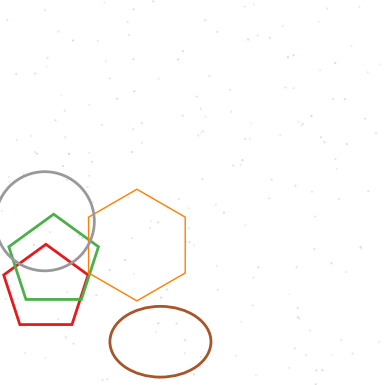[{"shape": "pentagon", "thickness": 2, "radius": 0.58, "center": [0.119, 0.25]}, {"shape": "pentagon", "thickness": 2, "radius": 0.61, "center": [0.139, 0.321]}, {"shape": "hexagon", "thickness": 1, "radius": 0.72, "center": [0.356, 0.363]}, {"shape": "oval", "thickness": 2, "radius": 0.66, "center": [0.417, 0.112]}, {"shape": "circle", "thickness": 2, "radius": 0.64, "center": [0.116, 0.425]}]